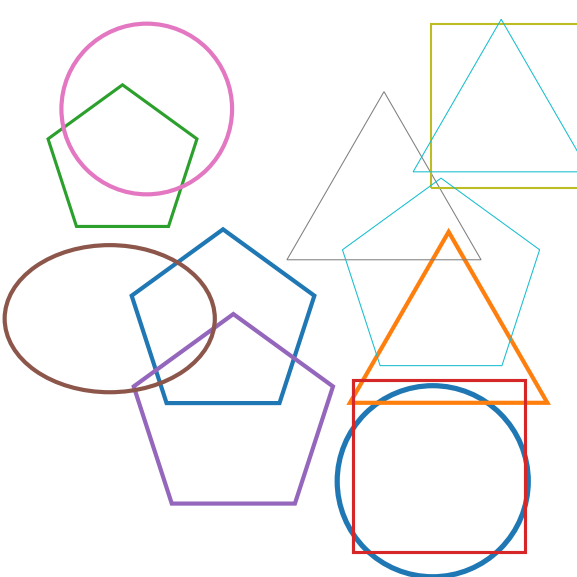[{"shape": "pentagon", "thickness": 2, "radius": 0.83, "center": [0.386, 0.436]}, {"shape": "circle", "thickness": 2.5, "radius": 0.83, "center": [0.749, 0.166]}, {"shape": "triangle", "thickness": 2, "radius": 0.99, "center": [0.777, 0.4]}, {"shape": "pentagon", "thickness": 1.5, "radius": 0.68, "center": [0.212, 0.717]}, {"shape": "square", "thickness": 1.5, "radius": 0.74, "center": [0.76, 0.193]}, {"shape": "pentagon", "thickness": 2, "radius": 0.91, "center": [0.404, 0.274]}, {"shape": "oval", "thickness": 2, "radius": 0.91, "center": [0.19, 0.447]}, {"shape": "circle", "thickness": 2, "radius": 0.74, "center": [0.254, 0.81]}, {"shape": "triangle", "thickness": 0.5, "radius": 0.97, "center": [0.665, 0.646]}, {"shape": "square", "thickness": 1, "radius": 0.71, "center": [0.889, 0.816]}, {"shape": "pentagon", "thickness": 0.5, "radius": 0.9, "center": [0.764, 0.511]}, {"shape": "triangle", "thickness": 0.5, "radius": 0.88, "center": [0.868, 0.79]}]